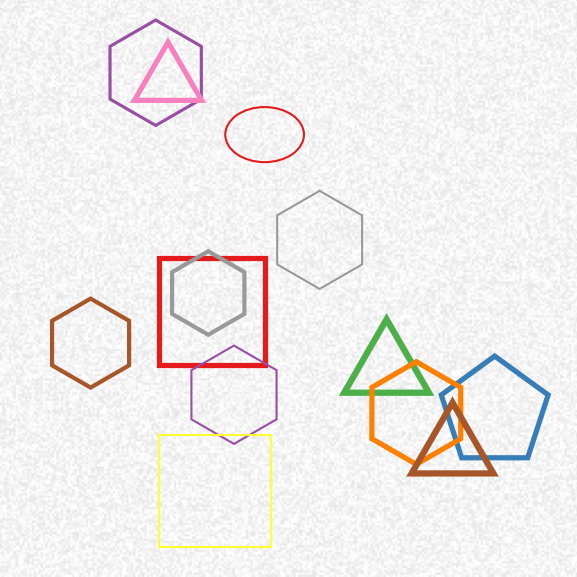[{"shape": "oval", "thickness": 1, "radius": 0.34, "center": [0.458, 0.766]}, {"shape": "square", "thickness": 2.5, "radius": 0.46, "center": [0.367, 0.46]}, {"shape": "pentagon", "thickness": 2.5, "radius": 0.49, "center": [0.857, 0.285]}, {"shape": "triangle", "thickness": 3, "radius": 0.42, "center": [0.669, 0.361]}, {"shape": "hexagon", "thickness": 1.5, "radius": 0.46, "center": [0.27, 0.873]}, {"shape": "hexagon", "thickness": 1, "radius": 0.43, "center": [0.405, 0.316]}, {"shape": "hexagon", "thickness": 2.5, "radius": 0.44, "center": [0.721, 0.284]}, {"shape": "square", "thickness": 1, "radius": 0.48, "center": [0.372, 0.149]}, {"shape": "hexagon", "thickness": 2, "radius": 0.39, "center": [0.157, 0.405]}, {"shape": "triangle", "thickness": 3, "radius": 0.41, "center": [0.784, 0.22]}, {"shape": "triangle", "thickness": 2.5, "radius": 0.34, "center": [0.291, 0.859]}, {"shape": "hexagon", "thickness": 1, "radius": 0.42, "center": [0.553, 0.584]}, {"shape": "hexagon", "thickness": 2, "radius": 0.36, "center": [0.361, 0.492]}]